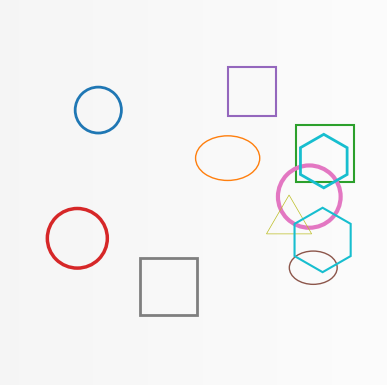[{"shape": "circle", "thickness": 2, "radius": 0.3, "center": [0.254, 0.714]}, {"shape": "oval", "thickness": 1, "radius": 0.41, "center": [0.588, 0.589]}, {"shape": "square", "thickness": 1.5, "radius": 0.37, "center": [0.838, 0.601]}, {"shape": "circle", "thickness": 2.5, "radius": 0.39, "center": [0.2, 0.381]}, {"shape": "square", "thickness": 1.5, "radius": 0.31, "center": [0.651, 0.762]}, {"shape": "oval", "thickness": 1, "radius": 0.31, "center": [0.808, 0.305]}, {"shape": "circle", "thickness": 3, "radius": 0.4, "center": [0.798, 0.489]}, {"shape": "square", "thickness": 2, "radius": 0.37, "center": [0.435, 0.256]}, {"shape": "triangle", "thickness": 0.5, "radius": 0.34, "center": [0.746, 0.426]}, {"shape": "hexagon", "thickness": 2, "radius": 0.35, "center": [0.836, 0.582]}, {"shape": "hexagon", "thickness": 1.5, "radius": 0.42, "center": [0.833, 0.377]}]